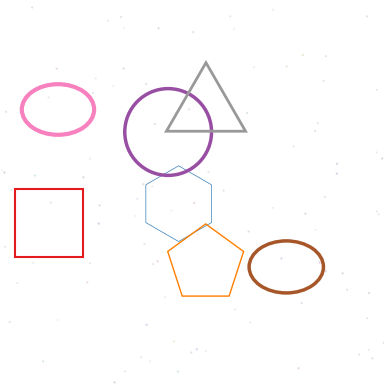[{"shape": "square", "thickness": 1.5, "radius": 0.44, "center": [0.128, 0.421]}, {"shape": "hexagon", "thickness": 0.5, "radius": 0.49, "center": [0.464, 0.471]}, {"shape": "circle", "thickness": 2.5, "radius": 0.56, "center": [0.437, 0.657]}, {"shape": "pentagon", "thickness": 1, "radius": 0.52, "center": [0.534, 0.315]}, {"shape": "oval", "thickness": 2.5, "radius": 0.48, "center": [0.744, 0.307]}, {"shape": "oval", "thickness": 3, "radius": 0.47, "center": [0.151, 0.716]}, {"shape": "triangle", "thickness": 2, "radius": 0.59, "center": [0.535, 0.718]}]